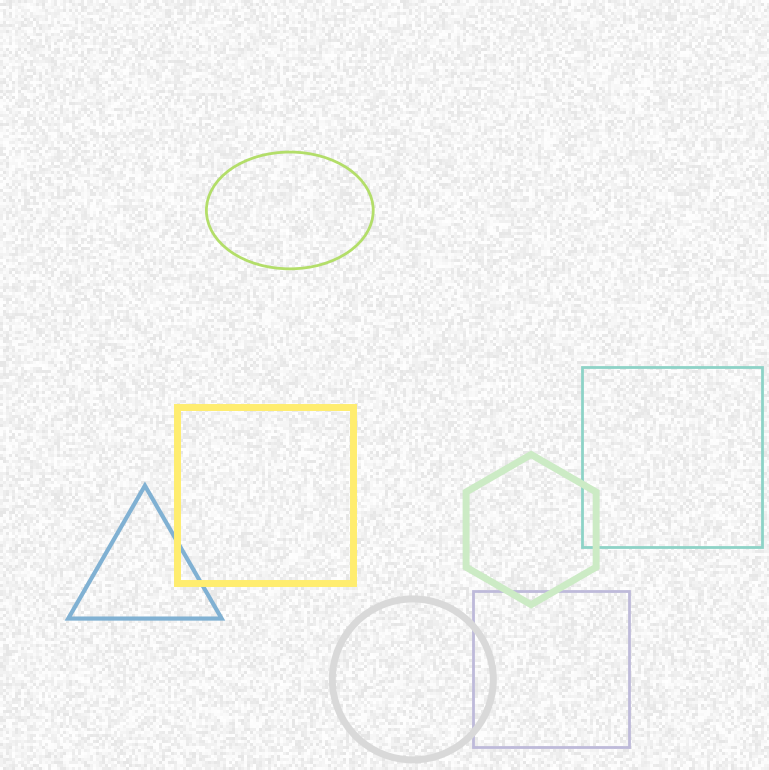[{"shape": "square", "thickness": 1, "radius": 0.58, "center": [0.873, 0.406]}, {"shape": "square", "thickness": 1, "radius": 0.51, "center": [0.716, 0.131]}, {"shape": "triangle", "thickness": 1.5, "radius": 0.58, "center": [0.188, 0.254]}, {"shape": "oval", "thickness": 1, "radius": 0.54, "center": [0.376, 0.727]}, {"shape": "circle", "thickness": 2.5, "radius": 0.52, "center": [0.536, 0.118]}, {"shape": "hexagon", "thickness": 2.5, "radius": 0.49, "center": [0.69, 0.312]}, {"shape": "square", "thickness": 2.5, "radius": 0.57, "center": [0.344, 0.357]}]